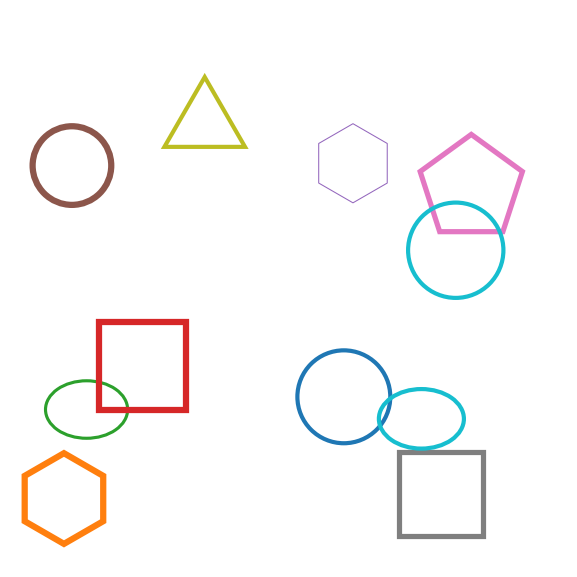[{"shape": "circle", "thickness": 2, "radius": 0.4, "center": [0.595, 0.312]}, {"shape": "hexagon", "thickness": 3, "radius": 0.39, "center": [0.111, 0.136]}, {"shape": "oval", "thickness": 1.5, "radius": 0.36, "center": [0.15, 0.29]}, {"shape": "square", "thickness": 3, "radius": 0.38, "center": [0.246, 0.365]}, {"shape": "hexagon", "thickness": 0.5, "radius": 0.34, "center": [0.611, 0.716]}, {"shape": "circle", "thickness": 3, "radius": 0.34, "center": [0.125, 0.712]}, {"shape": "pentagon", "thickness": 2.5, "radius": 0.47, "center": [0.816, 0.673]}, {"shape": "square", "thickness": 2.5, "radius": 0.36, "center": [0.764, 0.143]}, {"shape": "triangle", "thickness": 2, "radius": 0.4, "center": [0.354, 0.785]}, {"shape": "circle", "thickness": 2, "radius": 0.41, "center": [0.789, 0.566]}, {"shape": "oval", "thickness": 2, "radius": 0.37, "center": [0.73, 0.274]}]